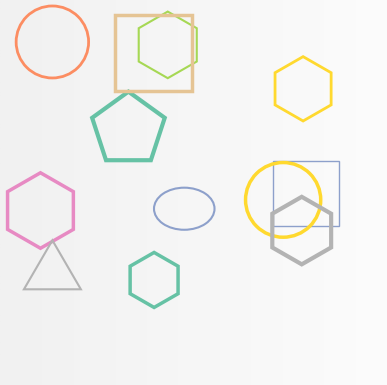[{"shape": "hexagon", "thickness": 2.5, "radius": 0.36, "center": [0.398, 0.273]}, {"shape": "pentagon", "thickness": 3, "radius": 0.49, "center": [0.331, 0.664]}, {"shape": "circle", "thickness": 2, "radius": 0.47, "center": [0.135, 0.891]}, {"shape": "oval", "thickness": 1.5, "radius": 0.39, "center": [0.476, 0.458]}, {"shape": "square", "thickness": 1, "radius": 0.42, "center": [0.79, 0.497]}, {"shape": "hexagon", "thickness": 2.5, "radius": 0.49, "center": [0.104, 0.453]}, {"shape": "hexagon", "thickness": 1.5, "radius": 0.43, "center": [0.433, 0.883]}, {"shape": "circle", "thickness": 2.5, "radius": 0.49, "center": [0.731, 0.481]}, {"shape": "hexagon", "thickness": 2, "radius": 0.42, "center": [0.782, 0.769]}, {"shape": "square", "thickness": 2.5, "radius": 0.49, "center": [0.396, 0.862]}, {"shape": "hexagon", "thickness": 3, "radius": 0.44, "center": [0.779, 0.401]}, {"shape": "triangle", "thickness": 1.5, "radius": 0.42, "center": [0.135, 0.291]}]